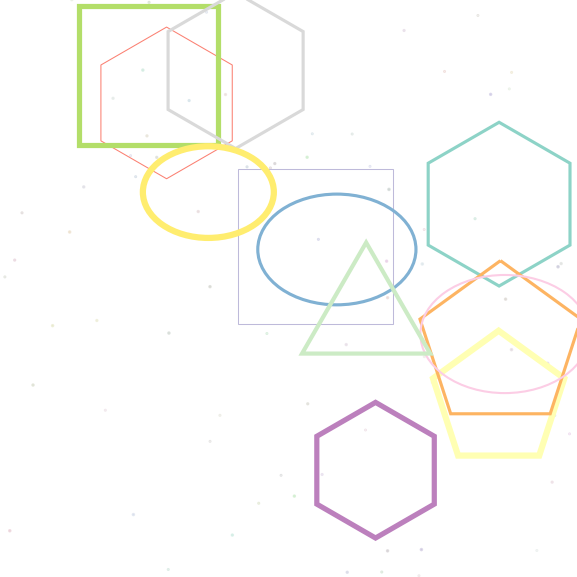[{"shape": "hexagon", "thickness": 1.5, "radius": 0.71, "center": [0.864, 0.646]}, {"shape": "pentagon", "thickness": 3, "radius": 0.6, "center": [0.863, 0.307]}, {"shape": "square", "thickness": 0.5, "radius": 0.67, "center": [0.546, 0.572]}, {"shape": "hexagon", "thickness": 0.5, "radius": 0.66, "center": [0.288, 0.821]}, {"shape": "oval", "thickness": 1.5, "radius": 0.68, "center": [0.583, 0.567]}, {"shape": "pentagon", "thickness": 1.5, "radius": 0.73, "center": [0.867, 0.401]}, {"shape": "square", "thickness": 2.5, "radius": 0.6, "center": [0.257, 0.868]}, {"shape": "oval", "thickness": 1, "radius": 0.73, "center": [0.874, 0.421]}, {"shape": "hexagon", "thickness": 1.5, "radius": 0.68, "center": [0.408, 0.877]}, {"shape": "hexagon", "thickness": 2.5, "radius": 0.59, "center": [0.65, 0.185]}, {"shape": "triangle", "thickness": 2, "radius": 0.64, "center": [0.634, 0.451]}, {"shape": "oval", "thickness": 3, "radius": 0.57, "center": [0.361, 0.667]}]